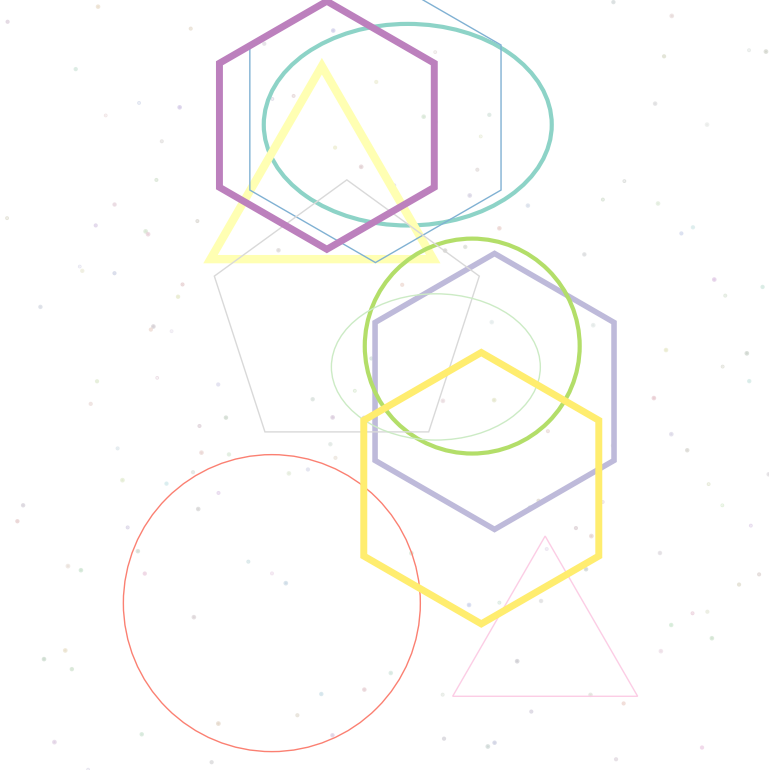[{"shape": "oval", "thickness": 1.5, "radius": 0.93, "center": [0.53, 0.838]}, {"shape": "triangle", "thickness": 3, "radius": 0.84, "center": [0.418, 0.747]}, {"shape": "hexagon", "thickness": 2, "radius": 0.9, "center": [0.642, 0.492]}, {"shape": "circle", "thickness": 0.5, "radius": 0.96, "center": [0.353, 0.217]}, {"shape": "hexagon", "thickness": 0.5, "radius": 0.94, "center": [0.488, 0.847]}, {"shape": "circle", "thickness": 1.5, "radius": 0.7, "center": [0.613, 0.551]}, {"shape": "triangle", "thickness": 0.5, "radius": 0.69, "center": [0.708, 0.165]}, {"shape": "pentagon", "thickness": 0.5, "radius": 0.9, "center": [0.45, 0.585]}, {"shape": "hexagon", "thickness": 2.5, "radius": 0.81, "center": [0.424, 0.837]}, {"shape": "oval", "thickness": 0.5, "radius": 0.68, "center": [0.566, 0.523]}, {"shape": "hexagon", "thickness": 2.5, "radius": 0.88, "center": [0.625, 0.366]}]